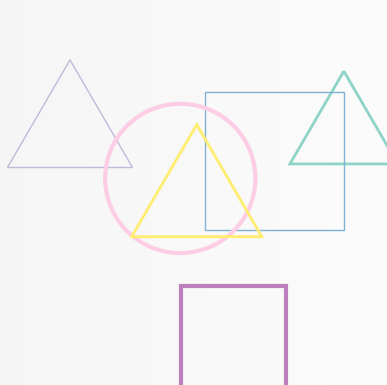[{"shape": "triangle", "thickness": 2, "radius": 0.8, "center": [0.887, 0.655]}, {"shape": "triangle", "thickness": 1, "radius": 0.93, "center": [0.181, 0.658]}, {"shape": "square", "thickness": 1, "radius": 0.9, "center": [0.709, 0.581]}, {"shape": "circle", "thickness": 3, "radius": 0.97, "center": [0.465, 0.537]}, {"shape": "square", "thickness": 3, "radius": 0.68, "center": [0.604, 0.121]}, {"shape": "triangle", "thickness": 2, "radius": 0.97, "center": [0.508, 0.482]}]